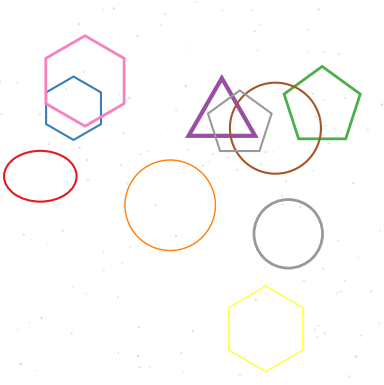[{"shape": "oval", "thickness": 1.5, "radius": 0.47, "center": [0.105, 0.542]}, {"shape": "hexagon", "thickness": 1.5, "radius": 0.41, "center": [0.191, 0.719]}, {"shape": "pentagon", "thickness": 2, "radius": 0.52, "center": [0.837, 0.724]}, {"shape": "triangle", "thickness": 3, "radius": 0.5, "center": [0.576, 0.697]}, {"shape": "circle", "thickness": 1, "radius": 0.59, "center": [0.442, 0.467]}, {"shape": "hexagon", "thickness": 1, "radius": 0.55, "center": [0.69, 0.146]}, {"shape": "circle", "thickness": 1.5, "radius": 0.59, "center": [0.715, 0.667]}, {"shape": "hexagon", "thickness": 2, "radius": 0.59, "center": [0.221, 0.79]}, {"shape": "circle", "thickness": 2, "radius": 0.45, "center": [0.749, 0.393]}, {"shape": "pentagon", "thickness": 1.5, "radius": 0.43, "center": [0.623, 0.678]}]